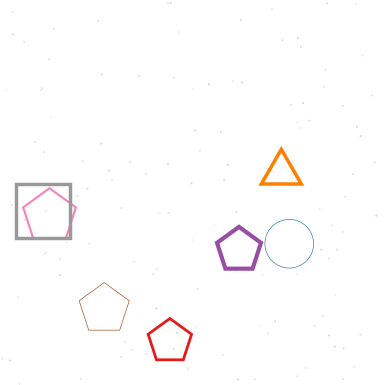[{"shape": "pentagon", "thickness": 2, "radius": 0.3, "center": [0.441, 0.113]}, {"shape": "circle", "thickness": 0.5, "radius": 0.32, "center": [0.751, 0.367]}, {"shape": "pentagon", "thickness": 3, "radius": 0.3, "center": [0.621, 0.351]}, {"shape": "triangle", "thickness": 2.5, "radius": 0.3, "center": [0.731, 0.552]}, {"shape": "pentagon", "thickness": 0.5, "radius": 0.34, "center": [0.271, 0.198]}, {"shape": "pentagon", "thickness": 1.5, "radius": 0.36, "center": [0.129, 0.439]}, {"shape": "square", "thickness": 2.5, "radius": 0.35, "center": [0.112, 0.452]}]